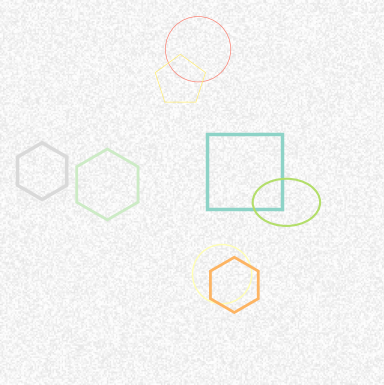[{"shape": "square", "thickness": 2.5, "radius": 0.49, "center": [0.636, 0.555]}, {"shape": "circle", "thickness": 1, "radius": 0.38, "center": [0.577, 0.288]}, {"shape": "circle", "thickness": 0.5, "radius": 0.42, "center": [0.514, 0.872]}, {"shape": "hexagon", "thickness": 2, "radius": 0.36, "center": [0.609, 0.26]}, {"shape": "oval", "thickness": 1.5, "radius": 0.44, "center": [0.744, 0.474]}, {"shape": "hexagon", "thickness": 2.5, "radius": 0.37, "center": [0.109, 0.555]}, {"shape": "hexagon", "thickness": 2, "radius": 0.46, "center": [0.279, 0.521]}, {"shape": "pentagon", "thickness": 0.5, "radius": 0.34, "center": [0.468, 0.79]}]